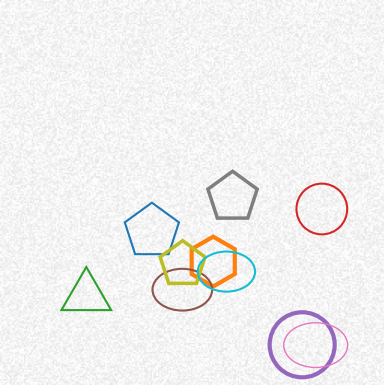[{"shape": "pentagon", "thickness": 1.5, "radius": 0.37, "center": [0.394, 0.4]}, {"shape": "hexagon", "thickness": 3, "radius": 0.32, "center": [0.554, 0.321]}, {"shape": "triangle", "thickness": 1.5, "radius": 0.37, "center": [0.224, 0.232]}, {"shape": "circle", "thickness": 1.5, "radius": 0.33, "center": [0.836, 0.457]}, {"shape": "circle", "thickness": 3, "radius": 0.42, "center": [0.785, 0.104]}, {"shape": "oval", "thickness": 1.5, "radius": 0.39, "center": [0.474, 0.248]}, {"shape": "oval", "thickness": 1, "radius": 0.41, "center": [0.82, 0.104]}, {"shape": "pentagon", "thickness": 2.5, "radius": 0.34, "center": [0.604, 0.488]}, {"shape": "pentagon", "thickness": 2.5, "radius": 0.31, "center": [0.474, 0.314]}, {"shape": "oval", "thickness": 1.5, "radius": 0.37, "center": [0.588, 0.295]}]